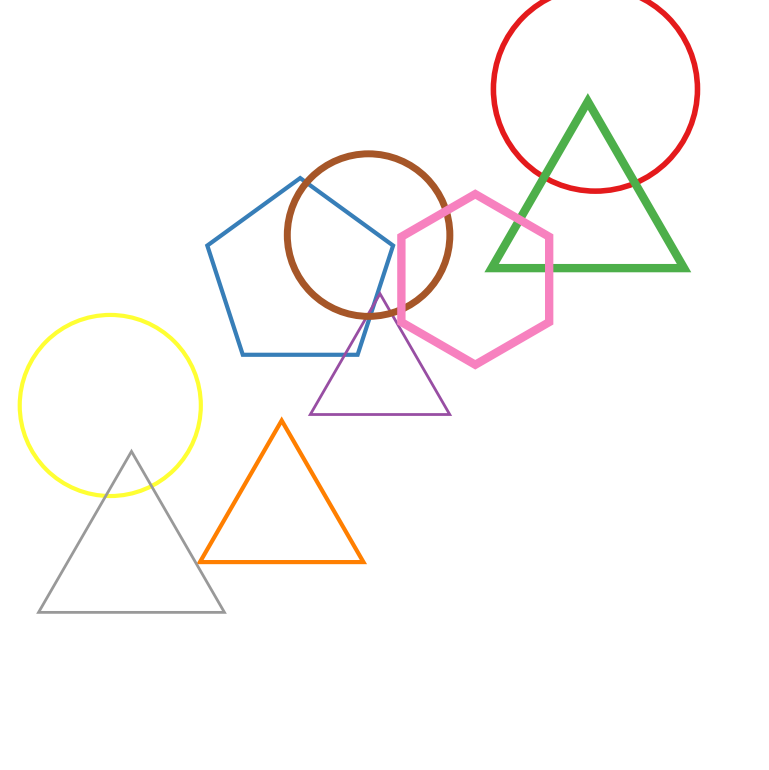[{"shape": "circle", "thickness": 2, "radius": 0.66, "center": [0.773, 0.884]}, {"shape": "pentagon", "thickness": 1.5, "radius": 0.63, "center": [0.39, 0.642]}, {"shape": "triangle", "thickness": 3, "radius": 0.72, "center": [0.763, 0.724]}, {"shape": "triangle", "thickness": 1, "radius": 0.52, "center": [0.494, 0.514]}, {"shape": "triangle", "thickness": 1.5, "radius": 0.61, "center": [0.366, 0.331]}, {"shape": "circle", "thickness": 1.5, "radius": 0.59, "center": [0.143, 0.473]}, {"shape": "circle", "thickness": 2.5, "radius": 0.53, "center": [0.479, 0.695]}, {"shape": "hexagon", "thickness": 3, "radius": 0.55, "center": [0.617, 0.637]}, {"shape": "triangle", "thickness": 1, "radius": 0.7, "center": [0.171, 0.274]}]